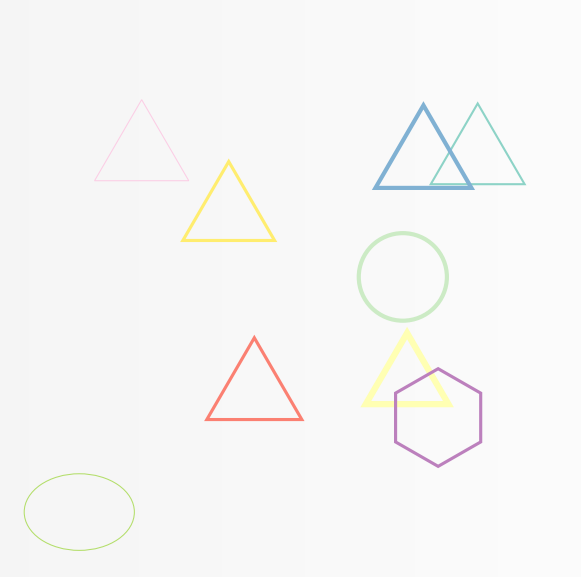[{"shape": "triangle", "thickness": 1, "radius": 0.47, "center": [0.822, 0.727]}, {"shape": "triangle", "thickness": 3, "radius": 0.41, "center": [0.7, 0.34]}, {"shape": "triangle", "thickness": 1.5, "radius": 0.47, "center": [0.438, 0.32]}, {"shape": "triangle", "thickness": 2, "radius": 0.48, "center": [0.729, 0.721]}, {"shape": "oval", "thickness": 0.5, "radius": 0.47, "center": [0.136, 0.112]}, {"shape": "triangle", "thickness": 0.5, "radius": 0.47, "center": [0.244, 0.733]}, {"shape": "hexagon", "thickness": 1.5, "radius": 0.42, "center": [0.754, 0.276]}, {"shape": "circle", "thickness": 2, "radius": 0.38, "center": [0.693, 0.52]}, {"shape": "triangle", "thickness": 1.5, "radius": 0.46, "center": [0.394, 0.628]}]